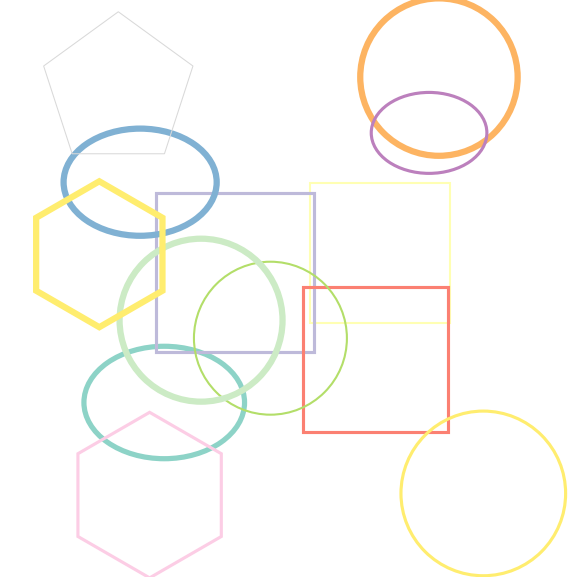[{"shape": "oval", "thickness": 2.5, "radius": 0.7, "center": [0.284, 0.302]}, {"shape": "square", "thickness": 1, "radius": 0.61, "center": [0.659, 0.561]}, {"shape": "square", "thickness": 1.5, "radius": 0.68, "center": [0.408, 0.527]}, {"shape": "square", "thickness": 1.5, "radius": 0.63, "center": [0.65, 0.377]}, {"shape": "oval", "thickness": 3, "radius": 0.66, "center": [0.243, 0.684]}, {"shape": "circle", "thickness": 3, "radius": 0.68, "center": [0.76, 0.866]}, {"shape": "circle", "thickness": 1, "radius": 0.66, "center": [0.468, 0.414]}, {"shape": "hexagon", "thickness": 1.5, "radius": 0.72, "center": [0.259, 0.142]}, {"shape": "pentagon", "thickness": 0.5, "radius": 0.68, "center": [0.205, 0.843]}, {"shape": "oval", "thickness": 1.5, "radius": 0.5, "center": [0.743, 0.769]}, {"shape": "circle", "thickness": 3, "radius": 0.71, "center": [0.348, 0.445]}, {"shape": "circle", "thickness": 1.5, "radius": 0.71, "center": [0.837, 0.145]}, {"shape": "hexagon", "thickness": 3, "radius": 0.63, "center": [0.172, 0.559]}]